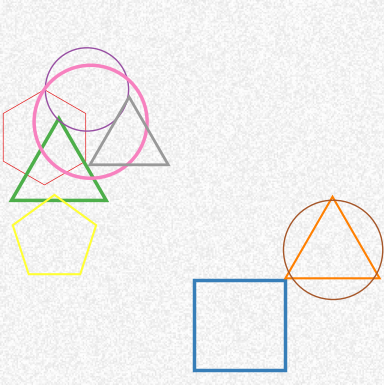[{"shape": "hexagon", "thickness": 0.5, "radius": 0.62, "center": [0.116, 0.643]}, {"shape": "square", "thickness": 2.5, "radius": 0.59, "center": [0.623, 0.156]}, {"shape": "triangle", "thickness": 2.5, "radius": 0.71, "center": [0.153, 0.55]}, {"shape": "circle", "thickness": 1, "radius": 0.54, "center": [0.226, 0.768]}, {"shape": "triangle", "thickness": 1.5, "radius": 0.71, "center": [0.864, 0.348]}, {"shape": "pentagon", "thickness": 1.5, "radius": 0.57, "center": [0.141, 0.38]}, {"shape": "circle", "thickness": 1, "radius": 0.64, "center": [0.865, 0.351]}, {"shape": "circle", "thickness": 2.5, "radius": 0.73, "center": [0.235, 0.684]}, {"shape": "triangle", "thickness": 2, "radius": 0.59, "center": [0.335, 0.631]}]